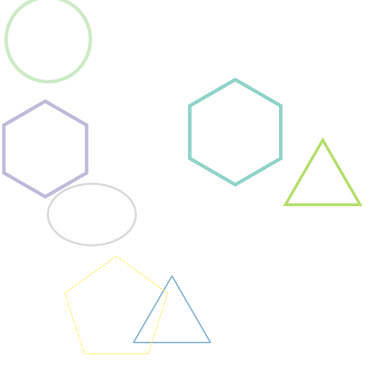[{"shape": "hexagon", "thickness": 2.5, "radius": 0.68, "center": [0.611, 0.657]}, {"shape": "hexagon", "thickness": 2.5, "radius": 0.62, "center": [0.118, 0.613]}, {"shape": "triangle", "thickness": 1, "radius": 0.58, "center": [0.447, 0.168]}, {"shape": "triangle", "thickness": 2, "radius": 0.56, "center": [0.838, 0.524]}, {"shape": "oval", "thickness": 1.5, "radius": 0.57, "center": [0.239, 0.443]}, {"shape": "circle", "thickness": 2.5, "radius": 0.55, "center": [0.125, 0.897]}, {"shape": "pentagon", "thickness": 0.5, "radius": 0.7, "center": [0.302, 0.194]}]